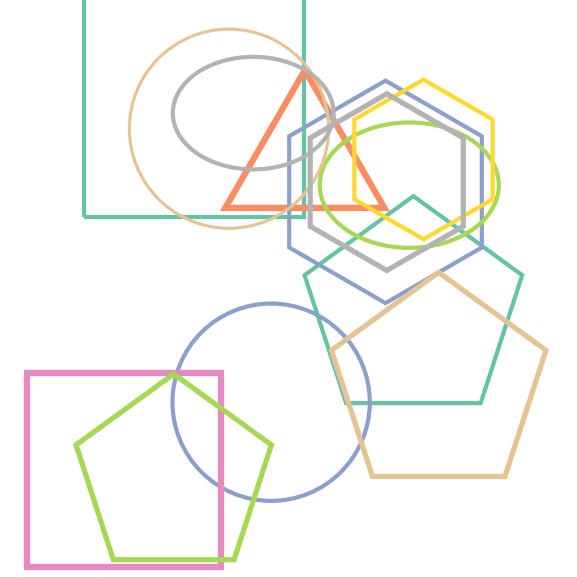[{"shape": "pentagon", "thickness": 2, "radius": 0.99, "center": [0.716, 0.461]}, {"shape": "square", "thickness": 2, "radius": 0.96, "center": [0.336, 0.814]}, {"shape": "triangle", "thickness": 3, "radius": 0.8, "center": [0.528, 0.719]}, {"shape": "circle", "thickness": 2, "radius": 0.85, "center": [0.469, 0.303]}, {"shape": "hexagon", "thickness": 2, "radius": 0.96, "center": [0.668, 0.667]}, {"shape": "square", "thickness": 3, "radius": 0.84, "center": [0.215, 0.186]}, {"shape": "pentagon", "thickness": 2.5, "radius": 0.89, "center": [0.301, 0.174]}, {"shape": "oval", "thickness": 2, "radius": 0.78, "center": [0.709, 0.679]}, {"shape": "hexagon", "thickness": 2, "radius": 0.69, "center": [0.733, 0.723]}, {"shape": "pentagon", "thickness": 2.5, "radius": 0.98, "center": [0.76, 0.332]}, {"shape": "circle", "thickness": 1.5, "radius": 0.86, "center": [0.396, 0.776]}, {"shape": "hexagon", "thickness": 2.5, "radius": 0.77, "center": [0.67, 0.684]}, {"shape": "oval", "thickness": 2, "radius": 0.7, "center": [0.438, 0.803]}]